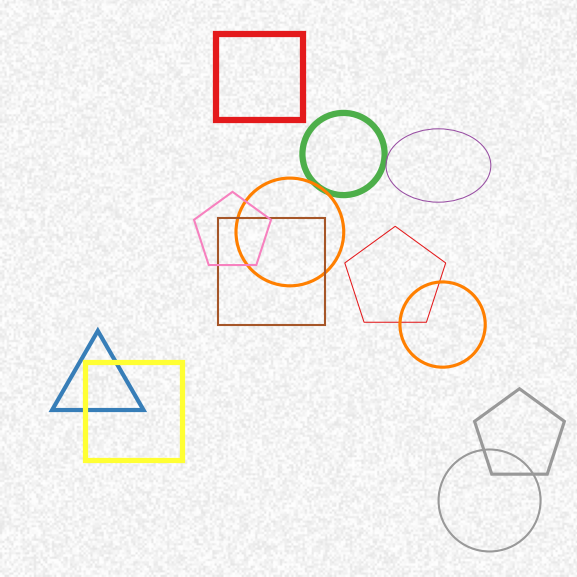[{"shape": "pentagon", "thickness": 0.5, "radius": 0.46, "center": [0.684, 0.515]}, {"shape": "square", "thickness": 3, "radius": 0.38, "center": [0.449, 0.866]}, {"shape": "triangle", "thickness": 2, "radius": 0.46, "center": [0.169, 0.335]}, {"shape": "circle", "thickness": 3, "radius": 0.36, "center": [0.595, 0.732]}, {"shape": "oval", "thickness": 0.5, "radius": 0.45, "center": [0.759, 0.713]}, {"shape": "circle", "thickness": 1.5, "radius": 0.37, "center": [0.766, 0.437]}, {"shape": "circle", "thickness": 1.5, "radius": 0.47, "center": [0.502, 0.597]}, {"shape": "square", "thickness": 2.5, "radius": 0.42, "center": [0.231, 0.288]}, {"shape": "square", "thickness": 1, "radius": 0.46, "center": [0.469, 0.529]}, {"shape": "pentagon", "thickness": 1, "radius": 0.35, "center": [0.403, 0.597]}, {"shape": "circle", "thickness": 1, "radius": 0.44, "center": [0.848, 0.132]}, {"shape": "pentagon", "thickness": 1.5, "radius": 0.41, "center": [0.9, 0.244]}]